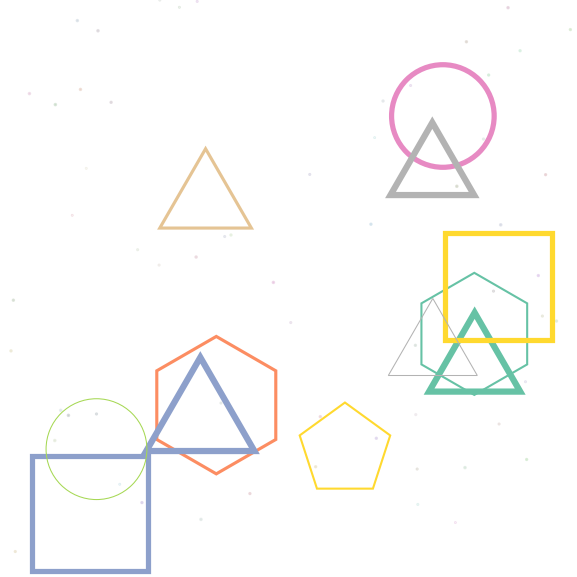[{"shape": "triangle", "thickness": 3, "radius": 0.46, "center": [0.822, 0.367]}, {"shape": "hexagon", "thickness": 1, "radius": 0.53, "center": [0.821, 0.421]}, {"shape": "hexagon", "thickness": 1.5, "radius": 0.59, "center": [0.375, 0.298]}, {"shape": "triangle", "thickness": 3, "radius": 0.54, "center": [0.347, 0.272]}, {"shape": "square", "thickness": 2.5, "radius": 0.5, "center": [0.156, 0.11]}, {"shape": "circle", "thickness": 2.5, "radius": 0.44, "center": [0.767, 0.798]}, {"shape": "circle", "thickness": 0.5, "radius": 0.44, "center": [0.167, 0.221]}, {"shape": "square", "thickness": 2.5, "radius": 0.46, "center": [0.863, 0.503]}, {"shape": "pentagon", "thickness": 1, "radius": 0.41, "center": [0.597, 0.22]}, {"shape": "triangle", "thickness": 1.5, "radius": 0.46, "center": [0.356, 0.65]}, {"shape": "triangle", "thickness": 3, "radius": 0.42, "center": [0.749, 0.703]}, {"shape": "triangle", "thickness": 0.5, "radius": 0.44, "center": [0.749, 0.393]}]